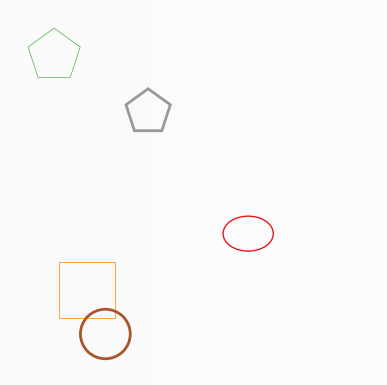[{"shape": "oval", "thickness": 1, "radius": 0.32, "center": [0.64, 0.393]}, {"shape": "pentagon", "thickness": 0.5, "radius": 0.35, "center": [0.14, 0.856]}, {"shape": "square", "thickness": 0.5, "radius": 0.37, "center": [0.224, 0.246]}, {"shape": "circle", "thickness": 2, "radius": 0.32, "center": [0.272, 0.132]}, {"shape": "pentagon", "thickness": 2, "radius": 0.3, "center": [0.382, 0.709]}]